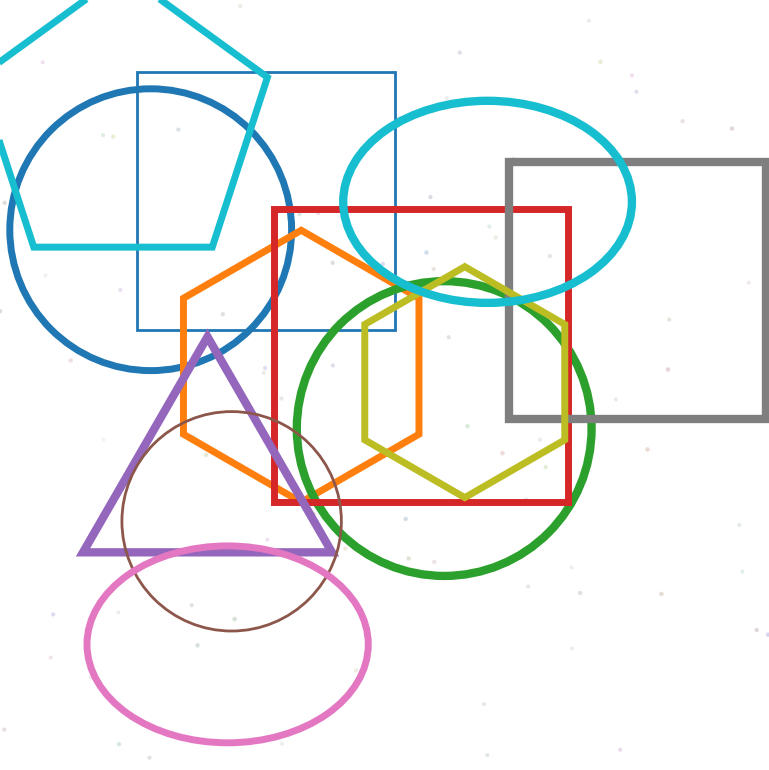[{"shape": "square", "thickness": 1, "radius": 0.84, "center": [0.345, 0.739]}, {"shape": "circle", "thickness": 2.5, "radius": 0.91, "center": [0.196, 0.702]}, {"shape": "hexagon", "thickness": 2.5, "radius": 0.88, "center": [0.391, 0.524]}, {"shape": "circle", "thickness": 3, "radius": 0.96, "center": [0.577, 0.443]}, {"shape": "square", "thickness": 2.5, "radius": 0.95, "center": [0.547, 0.538]}, {"shape": "triangle", "thickness": 3, "radius": 0.93, "center": [0.269, 0.376]}, {"shape": "circle", "thickness": 1, "radius": 0.71, "center": [0.301, 0.323]}, {"shape": "oval", "thickness": 2.5, "radius": 0.91, "center": [0.296, 0.163]}, {"shape": "square", "thickness": 3, "radius": 0.83, "center": [0.828, 0.623]}, {"shape": "hexagon", "thickness": 2.5, "radius": 0.75, "center": [0.604, 0.504]}, {"shape": "pentagon", "thickness": 2.5, "radius": 0.99, "center": [0.16, 0.839]}, {"shape": "oval", "thickness": 3, "radius": 0.94, "center": [0.633, 0.738]}]